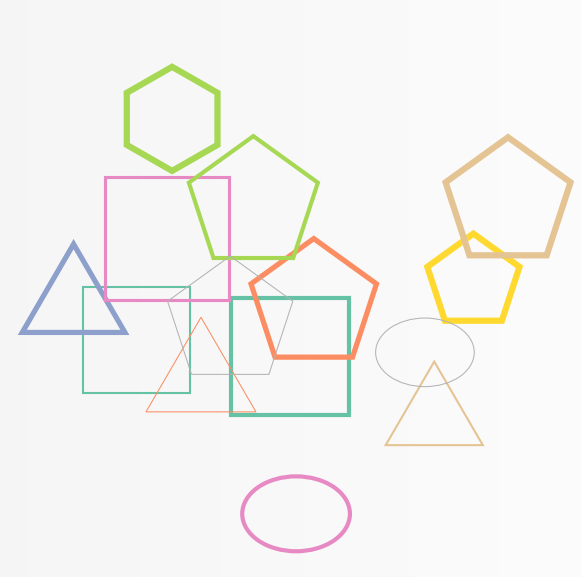[{"shape": "square", "thickness": 2, "radius": 0.51, "center": [0.498, 0.382]}, {"shape": "square", "thickness": 1, "radius": 0.46, "center": [0.235, 0.411]}, {"shape": "pentagon", "thickness": 2.5, "radius": 0.57, "center": [0.54, 0.473]}, {"shape": "triangle", "thickness": 0.5, "radius": 0.55, "center": [0.346, 0.341]}, {"shape": "triangle", "thickness": 2.5, "radius": 0.51, "center": [0.127, 0.474]}, {"shape": "oval", "thickness": 2, "radius": 0.46, "center": [0.509, 0.109]}, {"shape": "square", "thickness": 1.5, "radius": 0.53, "center": [0.287, 0.586]}, {"shape": "hexagon", "thickness": 3, "radius": 0.45, "center": [0.296, 0.793]}, {"shape": "pentagon", "thickness": 2, "radius": 0.58, "center": [0.436, 0.647]}, {"shape": "pentagon", "thickness": 3, "radius": 0.42, "center": [0.814, 0.511]}, {"shape": "pentagon", "thickness": 3, "radius": 0.57, "center": [0.874, 0.648]}, {"shape": "triangle", "thickness": 1, "radius": 0.48, "center": [0.747, 0.277]}, {"shape": "oval", "thickness": 0.5, "radius": 0.42, "center": [0.731, 0.389]}, {"shape": "pentagon", "thickness": 0.5, "radius": 0.57, "center": [0.396, 0.443]}]